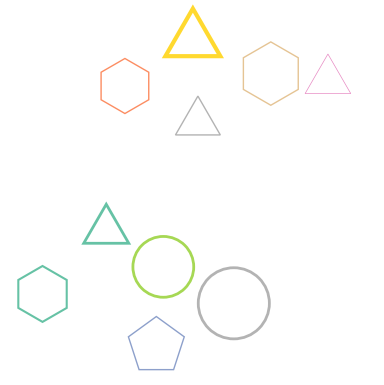[{"shape": "hexagon", "thickness": 1.5, "radius": 0.36, "center": [0.11, 0.237]}, {"shape": "triangle", "thickness": 2, "radius": 0.34, "center": [0.276, 0.402]}, {"shape": "hexagon", "thickness": 1, "radius": 0.36, "center": [0.324, 0.777]}, {"shape": "pentagon", "thickness": 1, "radius": 0.38, "center": [0.406, 0.102]}, {"shape": "triangle", "thickness": 0.5, "radius": 0.34, "center": [0.852, 0.791]}, {"shape": "circle", "thickness": 2, "radius": 0.39, "center": [0.424, 0.307]}, {"shape": "triangle", "thickness": 3, "radius": 0.41, "center": [0.501, 0.895]}, {"shape": "hexagon", "thickness": 1, "radius": 0.41, "center": [0.703, 0.809]}, {"shape": "triangle", "thickness": 1, "radius": 0.34, "center": [0.514, 0.683]}, {"shape": "circle", "thickness": 2, "radius": 0.46, "center": [0.607, 0.212]}]